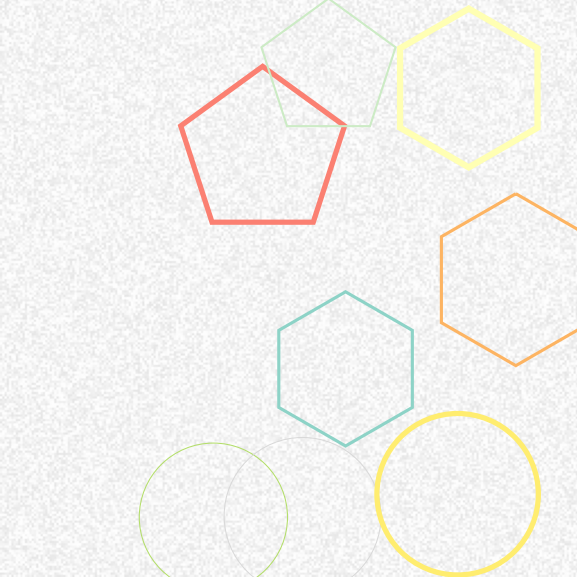[{"shape": "hexagon", "thickness": 1.5, "radius": 0.67, "center": [0.598, 0.36]}, {"shape": "hexagon", "thickness": 3, "radius": 0.69, "center": [0.812, 0.847]}, {"shape": "pentagon", "thickness": 2.5, "radius": 0.75, "center": [0.455, 0.735]}, {"shape": "hexagon", "thickness": 1.5, "radius": 0.74, "center": [0.893, 0.515]}, {"shape": "circle", "thickness": 0.5, "radius": 0.64, "center": [0.369, 0.104]}, {"shape": "circle", "thickness": 0.5, "radius": 0.68, "center": [0.524, 0.106]}, {"shape": "pentagon", "thickness": 1, "radius": 0.61, "center": [0.569, 0.88]}, {"shape": "circle", "thickness": 2.5, "radius": 0.7, "center": [0.792, 0.143]}]